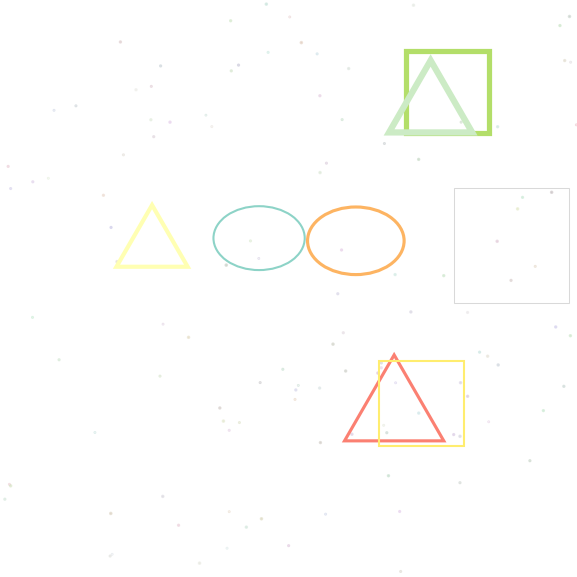[{"shape": "oval", "thickness": 1, "radius": 0.4, "center": [0.449, 0.587]}, {"shape": "triangle", "thickness": 2, "radius": 0.36, "center": [0.263, 0.573]}, {"shape": "triangle", "thickness": 1.5, "radius": 0.5, "center": [0.683, 0.285]}, {"shape": "oval", "thickness": 1.5, "radius": 0.42, "center": [0.616, 0.582]}, {"shape": "square", "thickness": 2.5, "radius": 0.36, "center": [0.774, 0.84]}, {"shape": "square", "thickness": 0.5, "radius": 0.5, "center": [0.886, 0.574]}, {"shape": "triangle", "thickness": 3, "radius": 0.42, "center": [0.746, 0.811]}, {"shape": "square", "thickness": 1, "radius": 0.37, "center": [0.729, 0.301]}]